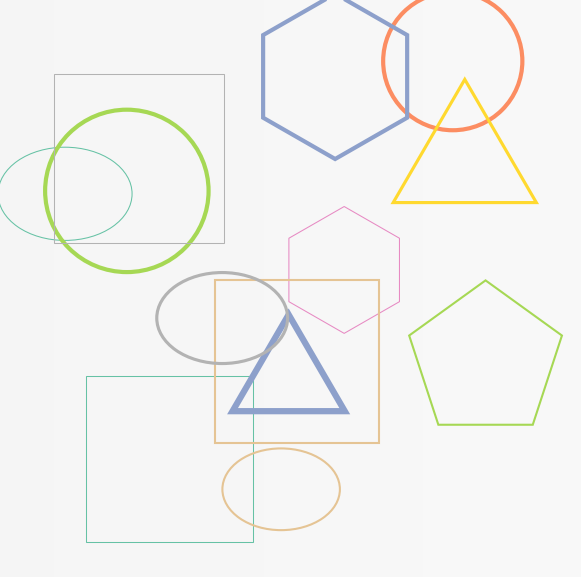[{"shape": "oval", "thickness": 0.5, "radius": 0.58, "center": [0.112, 0.664]}, {"shape": "square", "thickness": 0.5, "radius": 0.72, "center": [0.291, 0.204]}, {"shape": "circle", "thickness": 2, "radius": 0.6, "center": [0.779, 0.893]}, {"shape": "hexagon", "thickness": 2, "radius": 0.72, "center": [0.577, 0.867]}, {"shape": "triangle", "thickness": 3, "radius": 0.56, "center": [0.497, 0.343]}, {"shape": "hexagon", "thickness": 0.5, "radius": 0.55, "center": [0.592, 0.532]}, {"shape": "circle", "thickness": 2, "radius": 0.7, "center": [0.218, 0.669]}, {"shape": "pentagon", "thickness": 1, "radius": 0.69, "center": [0.835, 0.375]}, {"shape": "triangle", "thickness": 1.5, "radius": 0.71, "center": [0.8, 0.719]}, {"shape": "square", "thickness": 1, "radius": 0.71, "center": [0.512, 0.373]}, {"shape": "oval", "thickness": 1, "radius": 0.51, "center": [0.484, 0.152]}, {"shape": "oval", "thickness": 1.5, "radius": 0.56, "center": [0.382, 0.448]}, {"shape": "square", "thickness": 0.5, "radius": 0.73, "center": [0.239, 0.725]}]